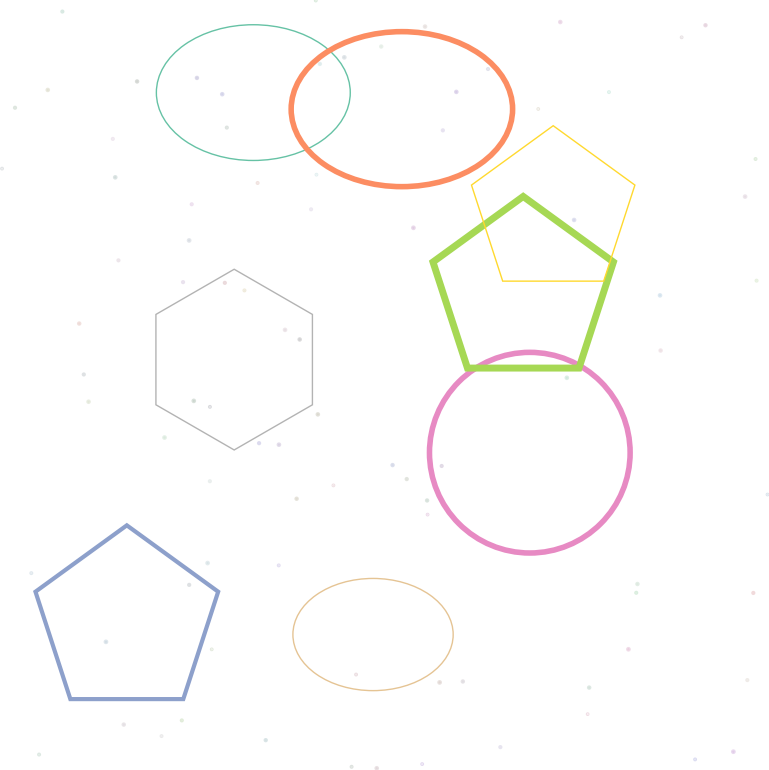[{"shape": "oval", "thickness": 0.5, "radius": 0.63, "center": [0.329, 0.88]}, {"shape": "oval", "thickness": 2, "radius": 0.72, "center": [0.522, 0.858]}, {"shape": "pentagon", "thickness": 1.5, "radius": 0.62, "center": [0.165, 0.193]}, {"shape": "circle", "thickness": 2, "radius": 0.65, "center": [0.688, 0.412]}, {"shape": "pentagon", "thickness": 2.5, "radius": 0.62, "center": [0.679, 0.622]}, {"shape": "pentagon", "thickness": 0.5, "radius": 0.56, "center": [0.718, 0.725]}, {"shape": "oval", "thickness": 0.5, "radius": 0.52, "center": [0.484, 0.176]}, {"shape": "hexagon", "thickness": 0.5, "radius": 0.59, "center": [0.304, 0.533]}]